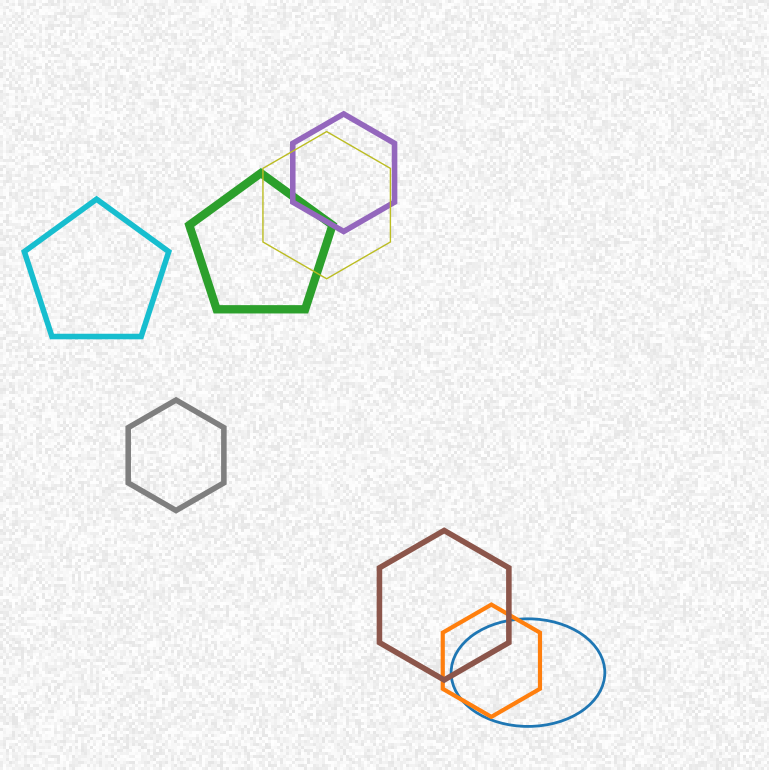[{"shape": "oval", "thickness": 1, "radius": 0.5, "center": [0.686, 0.126]}, {"shape": "hexagon", "thickness": 1.5, "radius": 0.36, "center": [0.638, 0.142]}, {"shape": "pentagon", "thickness": 3, "radius": 0.49, "center": [0.339, 0.677]}, {"shape": "hexagon", "thickness": 2, "radius": 0.38, "center": [0.446, 0.776]}, {"shape": "hexagon", "thickness": 2, "radius": 0.49, "center": [0.577, 0.214]}, {"shape": "hexagon", "thickness": 2, "radius": 0.36, "center": [0.229, 0.409]}, {"shape": "hexagon", "thickness": 0.5, "radius": 0.48, "center": [0.424, 0.734]}, {"shape": "pentagon", "thickness": 2, "radius": 0.49, "center": [0.125, 0.643]}]